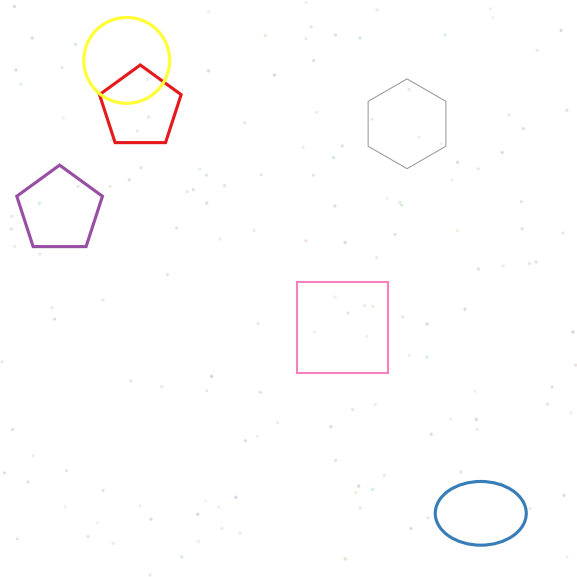[{"shape": "pentagon", "thickness": 1.5, "radius": 0.37, "center": [0.243, 0.812]}, {"shape": "oval", "thickness": 1.5, "radius": 0.39, "center": [0.832, 0.11]}, {"shape": "pentagon", "thickness": 1.5, "radius": 0.39, "center": [0.103, 0.635]}, {"shape": "circle", "thickness": 1.5, "radius": 0.37, "center": [0.219, 0.895]}, {"shape": "square", "thickness": 1, "radius": 0.4, "center": [0.593, 0.432]}, {"shape": "hexagon", "thickness": 0.5, "radius": 0.39, "center": [0.705, 0.785]}]